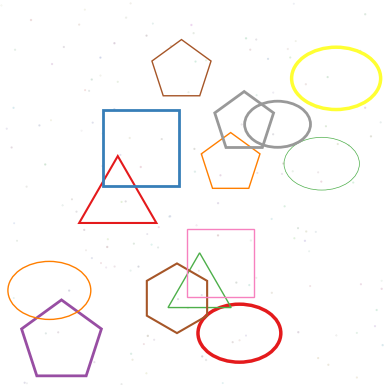[{"shape": "oval", "thickness": 2.5, "radius": 0.54, "center": [0.622, 0.135]}, {"shape": "triangle", "thickness": 1.5, "radius": 0.58, "center": [0.306, 0.479]}, {"shape": "square", "thickness": 2, "radius": 0.5, "center": [0.366, 0.616]}, {"shape": "triangle", "thickness": 1, "radius": 0.47, "center": [0.518, 0.249]}, {"shape": "oval", "thickness": 0.5, "radius": 0.49, "center": [0.836, 0.575]}, {"shape": "pentagon", "thickness": 2, "radius": 0.55, "center": [0.16, 0.112]}, {"shape": "pentagon", "thickness": 1, "radius": 0.4, "center": [0.599, 0.576]}, {"shape": "oval", "thickness": 1, "radius": 0.54, "center": [0.128, 0.246]}, {"shape": "oval", "thickness": 2.5, "radius": 0.58, "center": [0.873, 0.796]}, {"shape": "pentagon", "thickness": 1, "radius": 0.4, "center": [0.471, 0.817]}, {"shape": "hexagon", "thickness": 1.5, "radius": 0.45, "center": [0.46, 0.225]}, {"shape": "square", "thickness": 1, "radius": 0.44, "center": [0.572, 0.317]}, {"shape": "oval", "thickness": 2, "radius": 0.43, "center": [0.721, 0.677]}, {"shape": "pentagon", "thickness": 2, "radius": 0.4, "center": [0.634, 0.682]}]